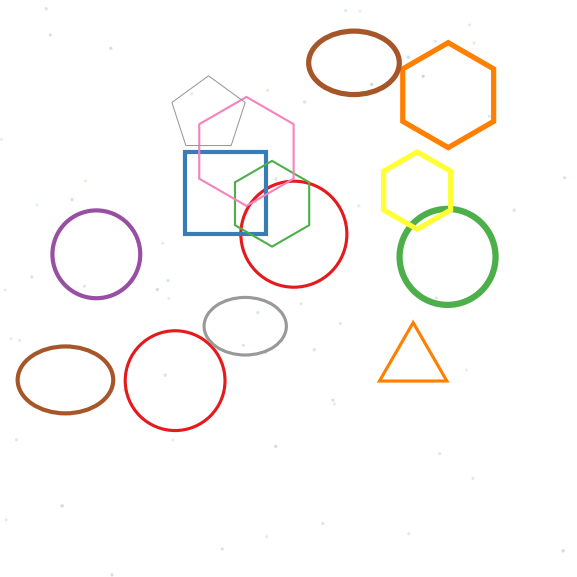[{"shape": "circle", "thickness": 1.5, "radius": 0.43, "center": [0.303, 0.34]}, {"shape": "circle", "thickness": 1.5, "radius": 0.46, "center": [0.509, 0.594]}, {"shape": "square", "thickness": 2, "radius": 0.35, "center": [0.391, 0.665]}, {"shape": "hexagon", "thickness": 1, "radius": 0.37, "center": [0.471, 0.646]}, {"shape": "circle", "thickness": 3, "radius": 0.42, "center": [0.775, 0.554]}, {"shape": "circle", "thickness": 2, "radius": 0.38, "center": [0.167, 0.559]}, {"shape": "triangle", "thickness": 1.5, "radius": 0.34, "center": [0.715, 0.373]}, {"shape": "hexagon", "thickness": 2.5, "radius": 0.45, "center": [0.776, 0.834]}, {"shape": "hexagon", "thickness": 2.5, "radius": 0.33, "center": [0.722, 0.669]}, {"shape": "oval", "thickness": 2.5, "radius": 0.39, "center": [0.613, 0.89]}, {"shape": "oval", "thickness": 2, "radius": 0.41, "center": [0.113, 0.341]}, {"shape": "hexagon", "thickness": 1, "radius": 0.47, "center": [0.427, 0.737]}, {"shape": "pentagon", "thickness": 0.5, "radius": 0.33, "center": [0.361, 0.801]}, {"shape": "oval", "thickness": 1.5, "radius": 0.36, "center": [0.425, 0.434]}]